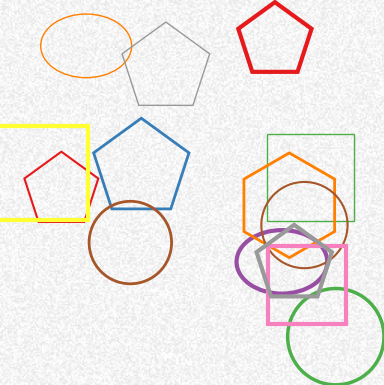[{"shape": "pentagon", "thickness": 3, "radius": 0.5, "center": [0.714, 0.894]}, {"shape": "pentagon", "thickness": 1.5, "radius": 0.5, "center": [0.159, 0.505]}, {"shape": "pentagon", "thickness": 2, "radius": 0.65, "center": [0.367, 0.563]}, {"shape": "circle", "thickness": 2.5, "radius": 0.63, "center": [0.872, 0.126]}, {"shape": "square", "thickness": 1, "radius": 0.57, "center": [0.806, 0.539]}, {"shape": "oval", "thickness": 3, "radius": 0.59, "center": [0.732, 0.32]}, {"shape": "oval", "thickness": 1, "radius": 0.59, "center": [0.224, 0.881]}, {"shape": "hexagon", "thickness": 2, "radius": 0.68, "center": [0.751, 0.467]}, {"shape": "square", "thickness": 3, "radius": 0.61, "center": [0.105, 0.551]}, {"shape": "circle", "thickness": 1.5, "radius": 0.56, "center": [0.791, 0.415]}, {"shape": "circle", "thickness": 2, "radius": 0.54, "center": [0.339, 0.37]}, {"shape": "square", "thickness": 3, "radius": 0.51, "center": [0.797, 0.259]}, {"shape": "pentagon", "thickness": 1, "radius": 0.6, "center": [0.431, 0.823]}, {"shape": "pentagon", "thickness": 3, "radius": 0.51, "center": [0.764, 0.313]}]